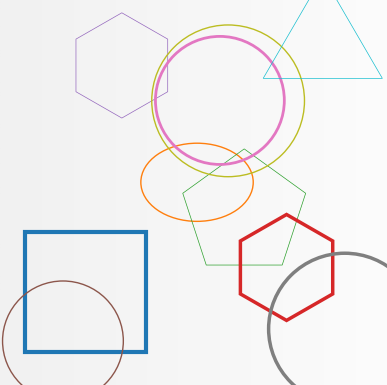[{"shape": "square", "thickness": 3, "radius": 0.78, "center": [0.22, 0.241]}, {"shape": "oval", "thickness": 1, "radius": 0.73, "center": [0.508, 0.527]}, {"shape": "pentagon", "thickness": 0.5, "radius": 0.83, "center": [0.63, 0.446]}, {"shape": "hexagon", "thickness": 2.5, "radius": 0.69, "center": [0.739, 0.305]}, {"shape": "hexagon", "thickness": 0.5, "radius": 0.68, "center": [0.314, 0.83]}, {"shape": "circle", "thickness": 1, "radius": 0.78, "center": [0.162, 0.114]}, {"shape": "circle", "thickness": 2, "radius": 0.83, "center": [0.567, 0.739]}, {"shape": "circle", "thickness": 2.5, "radius": 0.98, "center": [0.89, 0.146]}, {"shape": "circle", "thickness": 1, "radius": 0.99, "center": [0.589, 0.738]}, {"shape": "triangle", "thickness": 0.5, "radius": 0.89, "center": [0.833, 0.885]}]